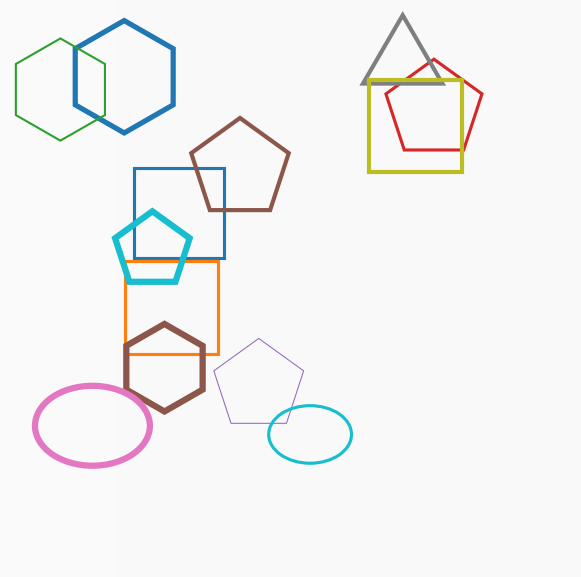[{"shape": "square", "thickness": 1.5, "radius": 0.39, "center": [0.308, 0.63]}, {"shape": "hexagon", "thickness": 2.5, "radius": 0.49, "center": [0.214, 0.866]}, {"shape": "square", "thickness": 1.5, "radius": 0.4, "center": [0.295, 0.467]}, {"shape": "hexagon", "thickness": 1, "radius": 0.44, "center": [0.104, 0.844]}, {"shape": "pentagon", "thickness": 1.5, "radius": 0.43, "center": [0.747, 0.81]}, {"shape": "pentagon", "thickness": 0.5, "radius": 0.41, "center": [0.445, 0.332]}, {"shape": "hexagon", "thickness": 3, "radius": 0.38, "center": [0.283, 0.362]}, {"shape": "pentagon", "thickness": 2, "radius": 0.44, "center": [0.413, 0.707]}, {"shape": "oval", "thickness": 3, "radius": 0.49, "center": [0.159, 0.262]}, {"shape": "triangle", "thickness": 2, "radius": 0.39, "center": [0.693, 0.894]}, {"shape": "square", "thickness": 2, "radius": 0.4, "center": [0.715, 0.781]}, {"shape": "pentagon", "thickness": 3, "radius": 0.34, "center": [0.262, 0.566]}, {"shape": "oval", "thickness": 1.5, "radius": 0.36, "center": [0.533, 0.247]}]